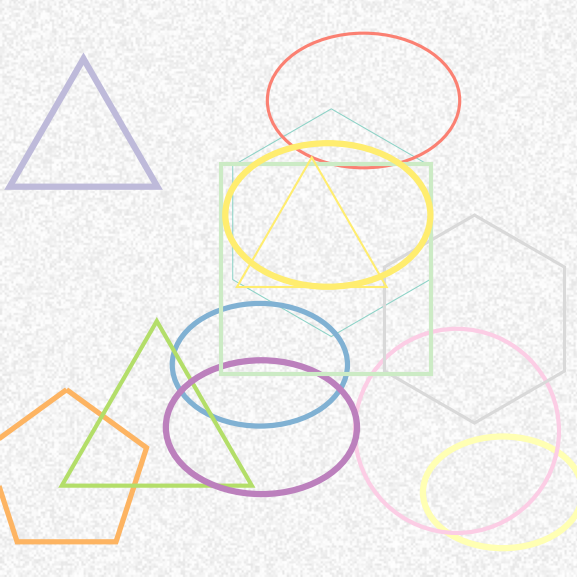[{"shape": "hexagon", "thickness": 0.5, "radius": 0.99, "center": [0.574, 0.614]}, {"shape": "oval", "thickness": 3, "radius": 0.69, "center": [0.871, 0.147]}, {"shape": "triangle", "thickness": 3, "radius": 0.74, "center": [0.145, 0.75]}, {"shape": "oval", "thickness": 1.5, "radius": 0.83, "center": [0.629, 0.825]}, {"shape": "oval", "thickness": 2.5, "radius": 0.76, "center": [0.45, 0.368]}, {"shape": "pentagon", "thickness": 2.5, "radius": 0.73, "center": [0.115, 0.179]}, {"shape": "triangle", "thickness": 2, "radius": 0.95, "center": [0.272, 0.253]}, {"shape": "circle", "thickness": 2, "radius": 0.88, "center": [0.791, 0.253]}, {"shape": "hexagon", "thickness": 1.5, "radius": 0.9, "center": [0.822, 0.447]}, {"shape": "oval", "thickness": 3, "radius": 0.83, "center": [0.453, 0.259]}, {"shape": "square", "thickness": 2, "radius": 0.91, "center": [0.564, 0.533]}, {"shape": "triangle", "thickness": 1, "radius": 0.75, "center": [0.54, 0.577]}, {"shape": "oval", "thickness": 3, "radius": 0.89, "center": [0.568, 0.627]}]